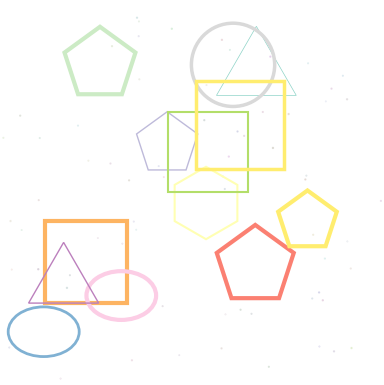[{"shape": "triangle", "thickness": 0.5, "radius": 0.6, "center": [0.666, 0.812]}, {"shape": "hexagon", "thickness": 1.5, "radius": 0.47, "center": [0.535, 0.473]}, {"shape": "pentagon", "thickness": 1, "radius": 0.42, "center": [0.434, 0.626]}, {"shape": "pentagon", "thickness": 3, "radius": 0.53, "center": [0.663, 0.311]}, {"shape": "oval", "thickness": 2, "radius": 0.46, "center": [0.113, 0.138]}, {"shape": "square", "thickness": 3, "radius": 0.54, "center": [0.223, 0.32]}, {"shape": "square", "thickness": 1.5, "radius": 0.52, "center": [0.54, 0.606]}, {"shape": "oval", "thickness": 3, "radius": 0.45, "center": [0.315, 0.232]}, {"shape": "circle", "thickness": 2.5, "radius": 0.54, "center": [0.605, 0.832]}, {"shape": "triangle", "thickness": 1, "radius": 0.53, "center": [0.165, 0.265]}, {"shape": "pentagon", "thickness": 3, "radius": 0.48, "center": [0.26, 0.834]}, {"shape": "square", "thickness": 2.5, "radius": 0.57, "center": [0.623, 0.676]}, {"shape": "pentagon", "thickness": 3, "radius": 0.4, "center": [0.799, 0.425]}]